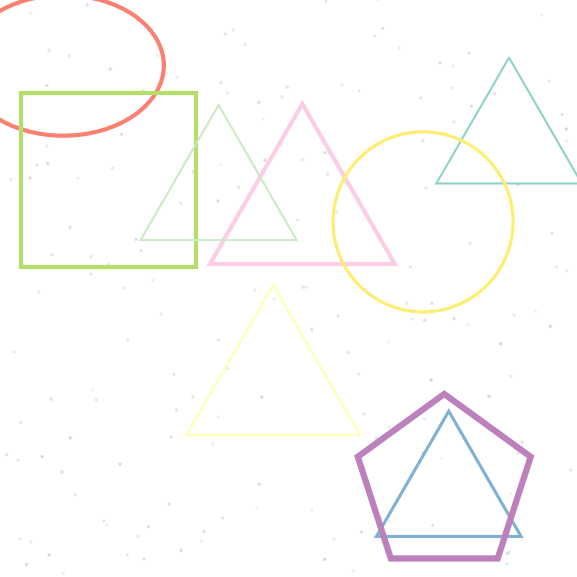[{"shape": "triangle", "thickness": 1, "radius": 0.73, "center": [0.881, 0.754]}, {"shape": "triangle", "thickness": 1, "radius": 0.87, "center": [0.473, 0.332]}, {"shape": "oval", "thickness": 2, "radius": 0.87, "center": [0.11, 0.886]}, {"shape": "triangle", "thickness": 1.5, "radius": 0.72, "center": [0.777, 0.143]}, {"shape": "square", "thickness": 2, "radius": 0.76, "center": [0.188, 0.688]}, {"shape": "triangle", "thickness": 2, "radius": 0.92, "center": [0.524, 0.634]}, {"shape": "pentagon", "thickness": 3, "radius": 0.79, "center": [0.769, 0.159]}, {"shape": "triangle", "thickness": 1, "radius": 0.78, "center": [0.378, 0.661]}, {"shape": "circle", "thickness": 1.5, "radius": 0.78, "center": [0.733, 0.615]}]